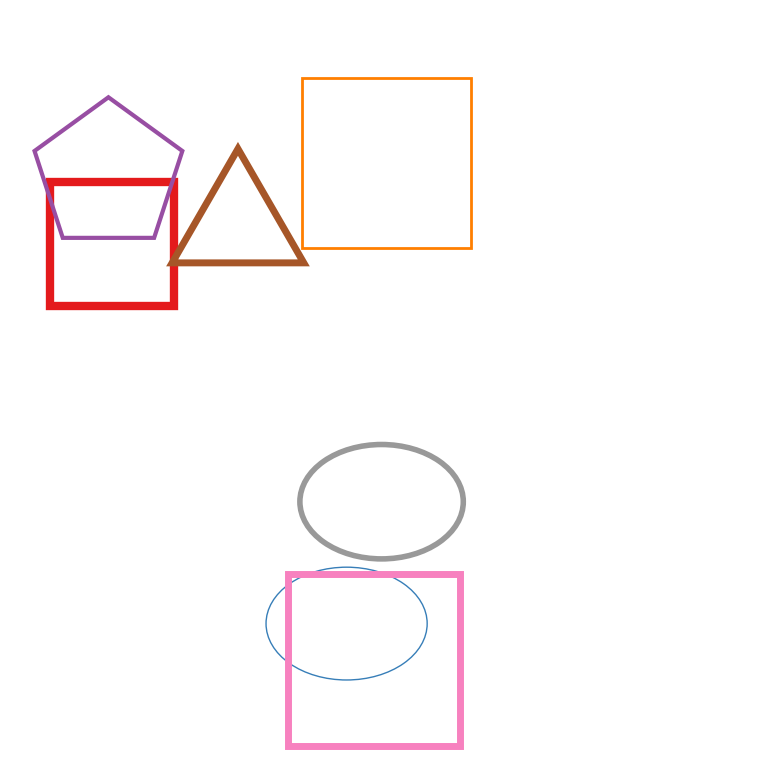[{"shape": "square", "thickness": 3, "radius": 0.4, "center": [0.146, 0.683]}, {"shape": "oval", "thickness": 0.5, "radius": 0.52, "center": [0.45, 0.19]}, {"shape": "pentagon", "thickness": 1.5, "radius": 0.5, "center": [0.141, 0.773]}, {"shape": "square", "thickness": 1, "radius": 0.55, "center": [0.502, 0.788]}, {"shape": "triangle", "thickness": 2.5, "radius": 0.49, "center": [0.309, 0.708]}, {"shape": "square", "thickness": 2.5, "radius": 0.56, "center": [0.486, 0.143]}, {"shape": "oval", "thickness": 2, "radius": 0.53, "center": [0.496, 0.348]}]